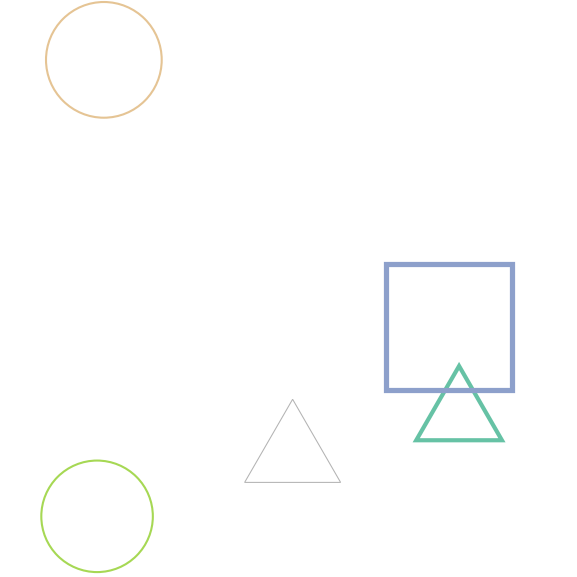[{"shape": "triangle", "thickness": 2, "radius": 0.43, "center": [0.795, 0.28]}, {"shape": "square", "thickness": 2.5, "radius": 0.55, "center": [0.777, 0.433]}, {"shape": "circle", "thickness": 1, "radius": 0.48, "center": [0.168, 0.105]}, {"shape": "circle", "thickness": 1, "radius": 0.5, "center": [0.18, 0.895]}, {"shape": "triangle", "thickness": 0.5, "radius": 0.48, "center": [0.507, 0.212]}]